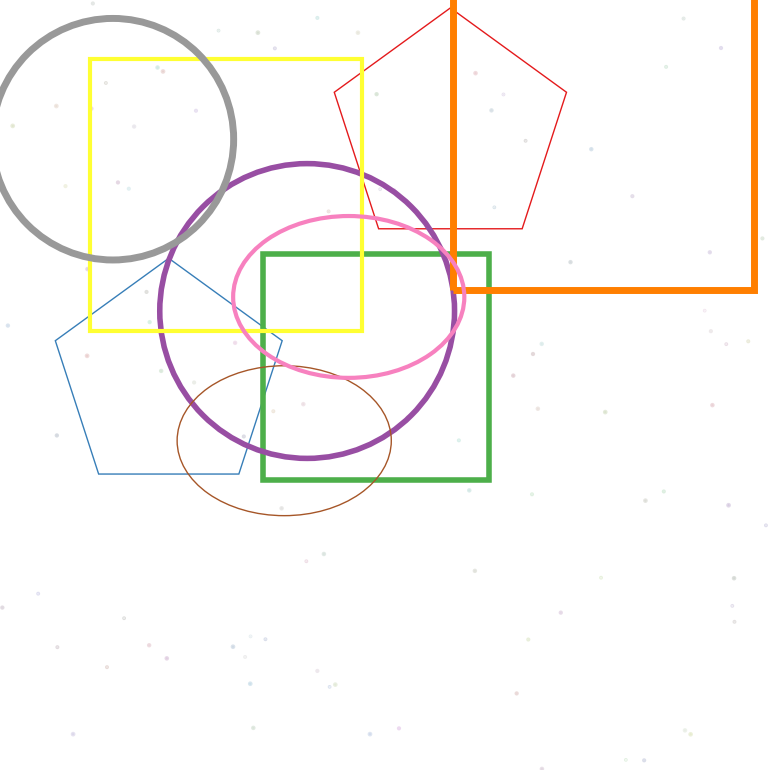[{"shape": "pentagon", "thickness": 0.5, "radius": 0.79, "center": [0.585, 0.831]}, {"shape": "pentagon", "thickness": 0.5, "radius": 0.77, "center": [0.219, 0.51]}, {"shape": "square", "thickness": 2, "radius": 0.74, "center": [0.488, 0.524]}, {"shape": "circle", "thickness": 2, "radius": 0.96, "center": [0.399, 0.596]}, {"shape": "square", "thickness": 2.5, "radius": 0.98, "center": [0.784, 0.819]}, {"shape": "square", "thickness": 1.5, "radius": 0.88, "center": [0.294, 0.747]}, {"shape": "oval", "thickness": 0.5, "radius": 0.7, "center": [0.369, 0.428]}, {"shape": "oval", "thickness": 1.5, "radius": 0.75, "center": [0.453, 0.614]}, {"shape": "circle", "thickness": 2.5, "radius": 0.78, "center": [0.147, 0.819]}]